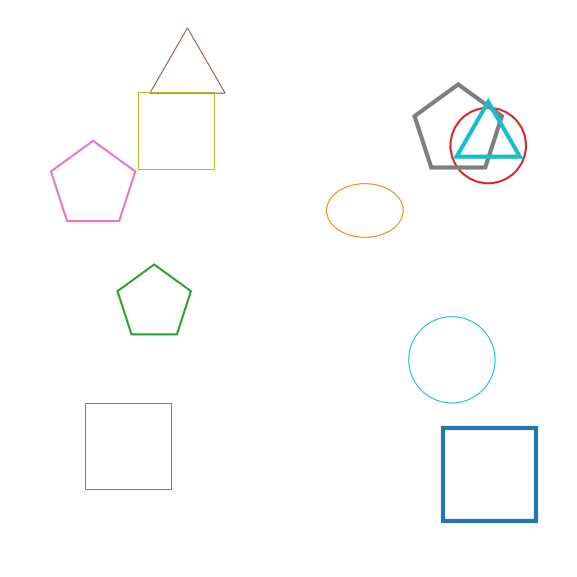[{"shape": "square", "thickness": 2, "radius": 0.4, "center": [0.848, 0.178]}, {"shape": "oval", "thickness": 0.5, "radius": 0.33, "center": [0.632, 0.635]}, {"shape": "pentagon", "thickness": 1, "radius": 0.33, "center": [0.267, 0.474]}, {"shape": "circle", "thickness": 1, "radius": 0.33, "center": [0.845, 0.747]}, {"shape": "square", "thickness": 0.5, "radius": 0.37, "center": [0.222, 0.226]}, {"shape": "triangle", "thickness": 0.5, "radius": 0.38, "center": [0.325, 0.875]}, {"shape": "pentagon", "thickness": 1, "radius": 0.38, "center": [0.161, 0.679]}, {"shape": "pentagon", "thickness": 2, "radius": 0.4, "center": [0.794, 0.773]}, {"shape": "square", "thickness": 0.5, "radius": 0.33, "center": [0.305, 0.773]}, {"shape": "triangle", "thickness": 2, "radius": 0.32, "center": [0.845, 0.759]}, {"shape": "circle", "thickness": 0.5, "radius": 0.37, "center": [0.783, 0.376]}]